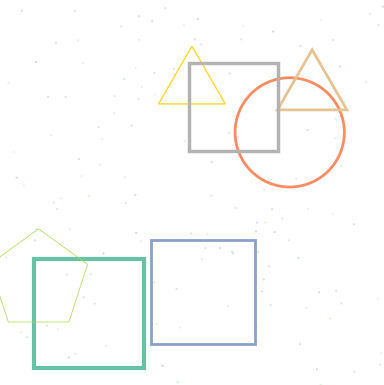[{"shape": "square", "thickness": 3, "radius": 0.71, "center": [0.232, 0.186]}, {"shape": "circle", "thickness": 2, "radius": 0.71, "center": [0.752, 0.656]}, {"shape": "square", "thickness": 2, "radius": 0.68, "center": [0.527, 0.241]}, {"shape": "pentagon", "thickness": 0.5, "radius": 0.67, "center": [0.1, 0.272]}, {"shape": "triangle", "thickness": 1, "radius": 0.5, "center": [0.499, 0.78]}, {"shape": "triangle", "thickness": 2, "radius": 0.52, "center": [0.811, 0.767]}, {"shape": "square", "thickness": 2.5, "radius": 0.58, "center": [0.607, 0.722]}]